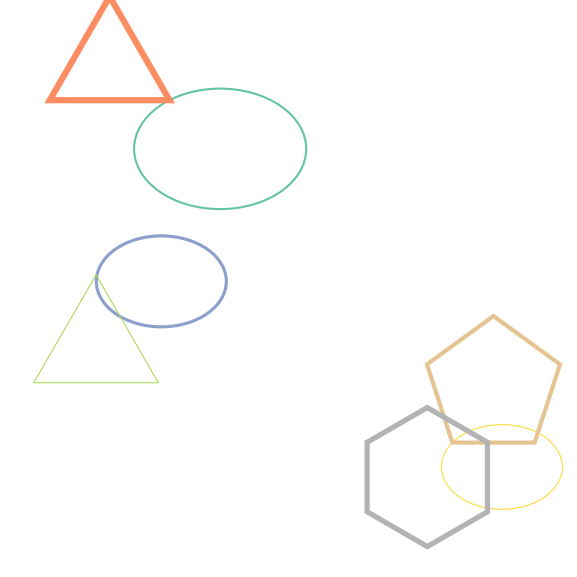[{"shape": "oval", "thickness": 1, "radius": 0.75, "center": [0.381, 0.741]}, {"shape": "triangle", "thickness": 3, "radius": 0.6, "center": [0.19, 0.886]}, {"shape": "oval", "thickness": 1.5, "radius": 0.56, "center": [0.279, 0.512]}, {"shape": "triangle", "thickness": 0.5, "radius": 0.62, "center": [0.166, 0.399]}, {"shape": "oval", "thickness": 0.5, "radius": 0.52, "center": [0.869, 0.191]}, {"shape": "pentagon", "thickness": 2, "radius": 0.61, "center": [0.855, 0.331]}, {"shape": "hexagon", "thickness": 2.5, "radius": 0.6, "center": [0.74, 0.173]}]